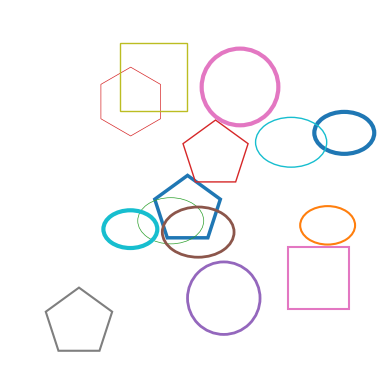[{"shape": "pentagon", "thickness": 2.5, "radius": 0.45, "center": [0.487, 0.455]}, {"shape": "oval", "thickness": 3, "radius": 0.39, "center": [0.894, 0.655]}, {"shape": "oval", "thickness": 1.5, "radius": 0.36, "center": [0.851, 0.415]}, {"shape": "oval", "thickness": 0.5, "radius": 0.43, "center": [0.443, 0.427]}, {"shape": "hexagon", "thickness": 0.5, "radius": 0.45, "center": [0.339, 0.736]}, {"shape": "pentagon", "thickness": 1, "radius": 0.44, "center": [0.56, 0.599]}, {"shape": "circle", "thickness": 2, "radius": 0.47, "center": [0.581, 0.226]}, {"shape": "oval", "thickness": 2, "radius": 0.47, "center": [0.515, 0.397]}, {"shape": "circle", "thickness": 3, "radius": 0.5, "center": [0.623, 0.774]}, {"shape": "square", "thickness": 1.5, "radius": 0.4, "center": [0.827, 0.278]}, {"shape": "pentagon", "thickness": 1.5, "radius": 0.45, "center": [0.205, 0.162]}, {"shape": "square", "thickness": 1, "radius": 0.44, "center": [0.399, 0.801]}, {"shape": "oval", "thickness": 3, "radius": 0.35, "center": [0.339, 0.405]}, {"shape": "oval", "thickness": 1, "radius": 0.46, "center": [0.756, 0.63]}]